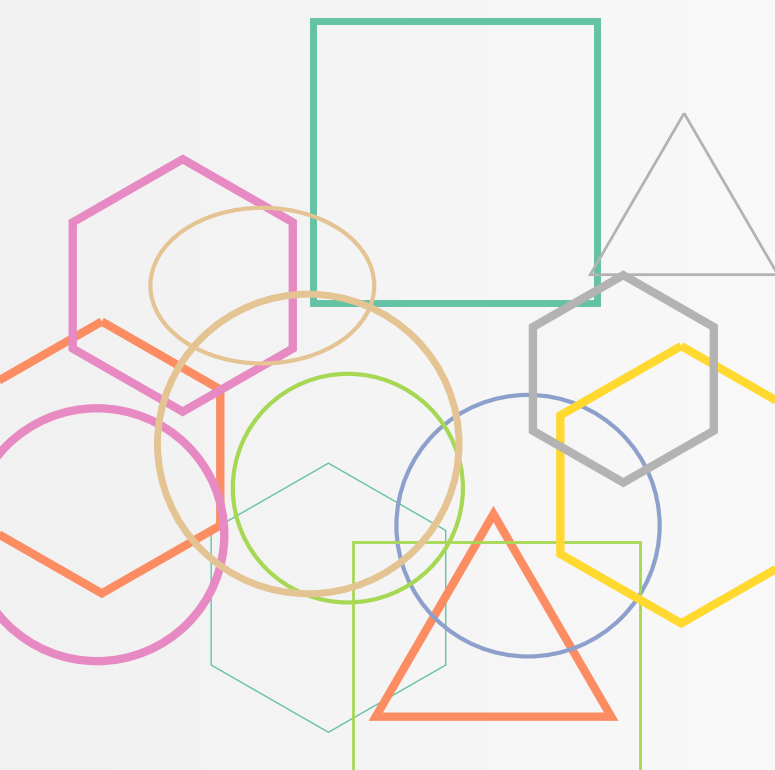[{"shape": "hexagon", "thickness": 0.5, "radius": 0.87, "center": [0.424, 0.224]}, {"shape": "square", "thickness": 2.5, "radius": 0.92, "center": [0.587, 0.79]}, {"shape": "triangle", "thickness": 3, "radius": 0.88, "center": [0.637, 0.157]}, {"shape": "hexagon", "thickness": 3, "radius": 0.88, "center": [0.131, 0.406]}, {"shape": "circle", "thickness": 1.5, "radius": 0.85, "center": [0.681, 0.317]}, {"shape": "circle", "thickness": 3, "radius": 0.82, "center": [0.125, 0.306]}, {"shape": "hexagon", "thickness": 3, "radius": 0.82, "center": [0.236, 0.629]}, {"shape": "circle", "thickness": 1.5, "radius": 0.74, "center": [0.449, 0.366]}, {"shape": "square", "thickness": 1, "radius": 0.93, "center": [0.641, 0.111]}, {"shape": "hexagon", "thickness": 3, "radius": 0.9, "center": [0.879, 0.371]}, {"shape": "oval", "thickness": 1.5, "radius": 0.72, "center": [0.338, 0.629]}, {"shape": "circle", "thickness": 2.5, "radius": 0.97, "center": [0.398, 0.423]}, {"shape": "triangle", "thickness": 1, "radius": 0.7, "center": [0.883, 0.713]}, {"shape": "hexagon", "thickness": 3, "radius": 0.67, "center": [0.804, 0.508]}]